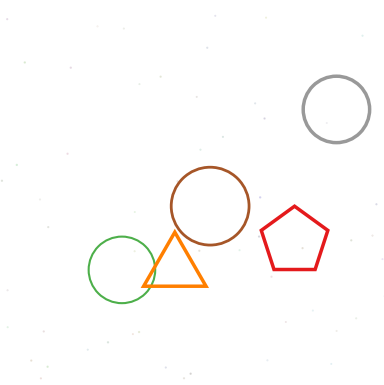[{"shape": "pentagon", "thickness": 2.5, "radius": 0.45, "center": [0.765, 0.373]}, {"shape": "circle", "thickness": 1.5, "radius": 0.43, "center": [0.317, 0.299]}, {"shape": "triangle", "thickness": 2.5, "radius": 0.47, "center": [0.454, 0.303]}, {"shape": "circle", "thickness": 2, "radius": 0.51, "center": [0.546, 0.465]}, {"shape": "circle", "thickness": 2.5, "radius": 0.43, "center": [0.874, 0.716]}]